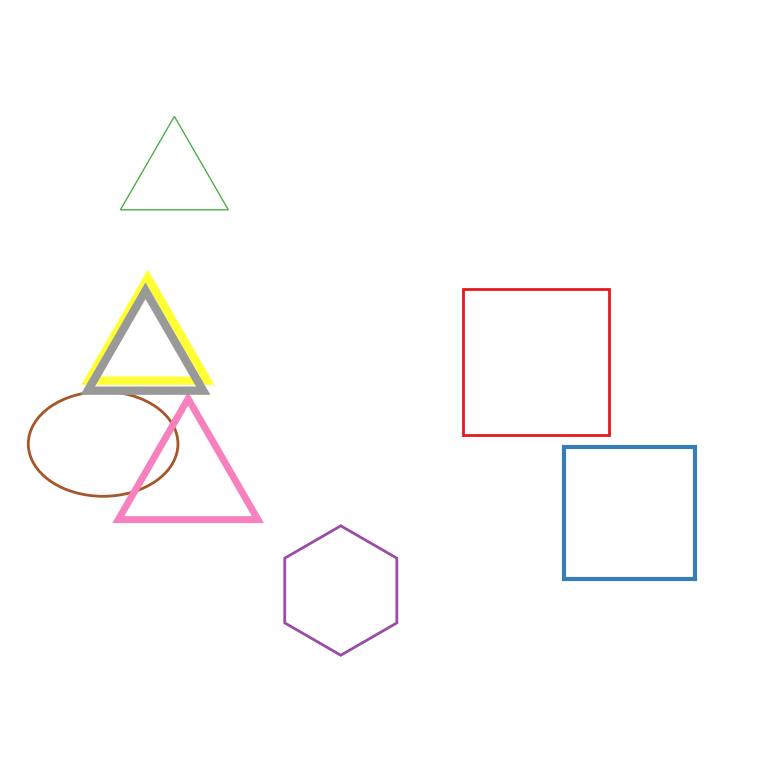[{"shape": "square", "thickness": 1, "radius": 0.47, "center": [0.697, 0.53]}, {"shape": "square", "thickness": 1.5, "radius": 0.43, "center": [0.818, 0.334]}, {"shape": "triangle", "thickness": 0.5, "radius": 0.4, "center": [0.226, 0.768]}, {"shape": "hexagon", "thickness": 1, "radius": 0.42, "center": [0.443, 0.233]}, {"shape": "triangle", "thickness": 3, "radius": 0.45, "center": [0.192, 0.55]}, {"shape": "oval", "thickness": 1, "radius": 0.49, "center": [0.134, 0.423]}, {"shape": "triangle", "thickness": 2.5, "radius": 0.52, "center": [0.244, 0.378]}, {"shape": "triangle", "thickness": 3, "radius": 0.43, "center": [0.189, 0.536]}]